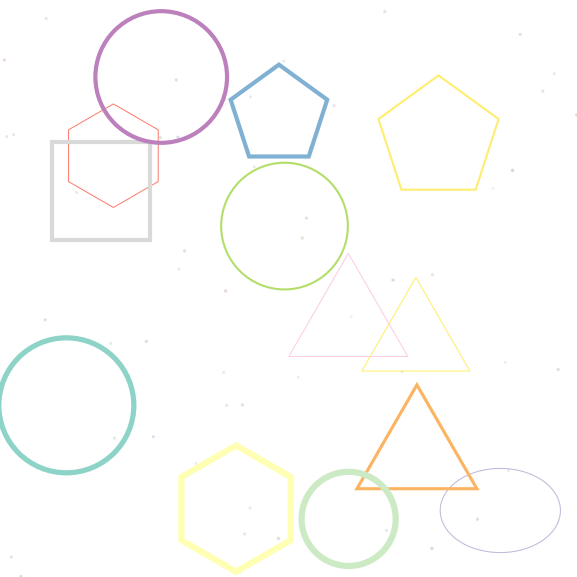[{"shape": "circle", "thickness": 2.5, "radius": 0.58, "center": [0.115, 0.297]}, {"shape": "hexagon", "thickness": 3, "radius": 0.55, "center": [0.409, 0.118]}, {"shape": "oval", "thickness": 0.5, "radius": 0.52, "center": [0.866, 0.115]}, {"shape": "hexagon", "thickness": 0.5, "radius": 0.45, "center": [0.196, 0.73]}, {"shape": "pentagon", "thickness": 2, "radius": 0.44, "center": [0.483, 0.799]}, {"shape": "triangle", "thickness": 1.5, "radius": 0.6, "center": [0.722, 0.213]}, {"shape": "circle", "thickness": 1, "radius": 0.55, "center": [0.493, 0.608]}, {"shape": "triangle", "thickness": 0.5, "radius": 0.59, "center": [0.603, 0.441]}, {"shape": "square", "thickness": 2, "radius": 0.42, "center": [0.175, 0.669]}, {"shape": "circle", "thickness": 2, "radius": 0.57, "center": [0.279, 0.866]}, {"shape": "circle", "thickness": 3, "radius": 0.41, "center": [0.604, 0.101]}, {"shape": "triangle", "thickness": 0.5, "radius": 0.54, "center": [0.72, 0.411]}, {"shape": "pentagon", "thickness": 1, "radius": 0.55, "center": [0.759, 0.759]}]